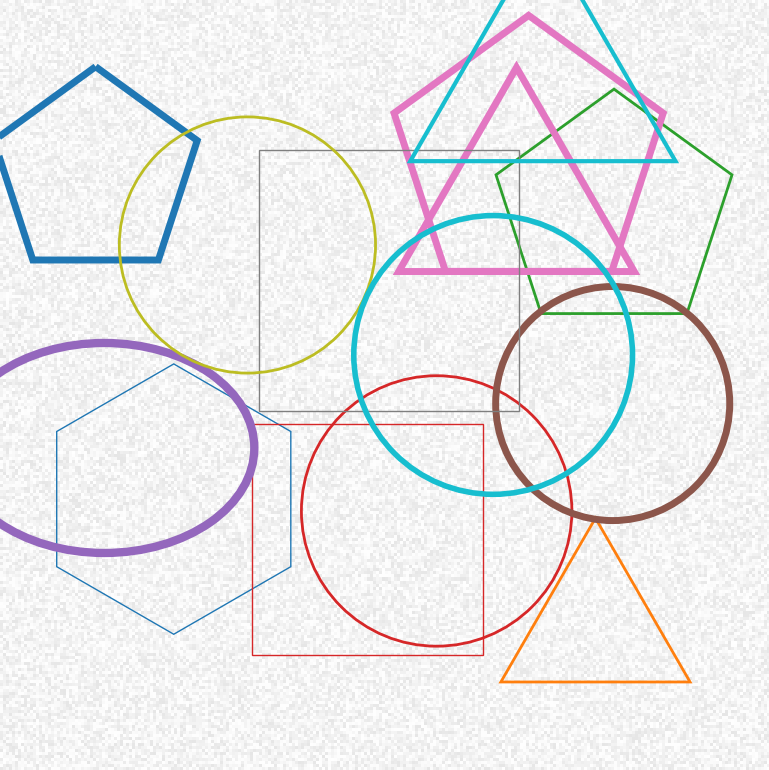[{"shape": "hexagon", "thickness": 0.5, "radius": 0.88, "center": [0.226, 0.352]}, {"shape": "pentagon", "thickness": 2.5, "radius": 0.69, "center": [0.124, 0.775]}, {"shape": "triangle", "thickness": 1, "radius": 0.71, "center": [0.773, 0.185]}, {"shape": "pentagon", "thickness": 1, "radius": 0.81, "center": [0.797, 0.723]}, {"shape": "circle", "thickness": 1, "radius": 0.88, "center": [0.567, 0.336]}, {"shape": "square", "thickness": 0.5, "radius": 0.75, "center": [0.477, 0.299]}, {"shape": "oval", "thickness": 3, "radius": 0.97, "center": [0.135, 0.418]}, {"shape": "circle", "thickness": 2.5, "radius": 0.76, "center": [0.796, 0.476]}, {"shape": "pentagon", "thickness": 2.5, "radius": 0.92, "center": [0.687, 0.796]}, {"shape": "triangle", "thickness": 2.5, "radius": 0.88, "center": [0.671, 0.736]}, {"shape": "square", "thickness": 0.5, "radius": 0.85, "center": [0.505, 0.636]}, {"shape": "circle", "thickness": 1, "radius": 0.83, "center": [0.321, 0.682]}, {"shape": "triangle", "thickness": 1.5, "radius": 0.99, "center": [0.705, 0.89]}, {"shape": "circle", "thickness": 2, "radius": 0.91, "center": [0.64, 0.539]}]